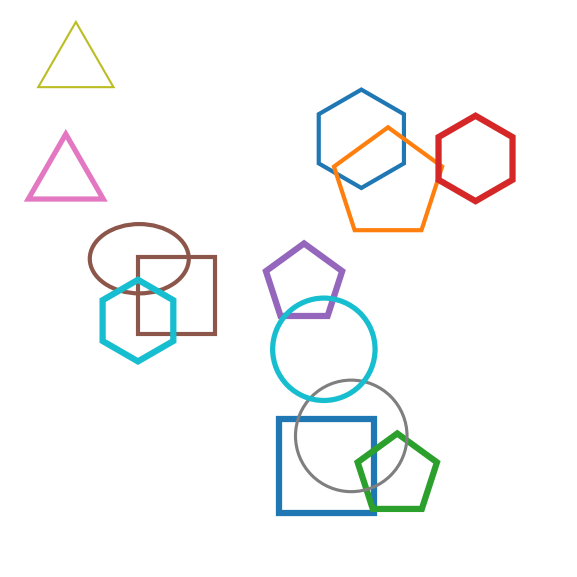[{"shape": "square", "thickness": 3, "radius": 0.41, "center": [0.565, 0.192]}, {"shape": "hexagon", "thickness": 2, "radius": 0.43, "center": [0.626, 0.759]}, {"shape": "pentagon", "thickness": 2, "radius": 0.49, "center": [0.672, 0.68]}, {"shape": "pentagon", "thickness": 3, "radius": 0.36, "center": [0.688, 0.176]}, {"shape": "hexagon", "thickness": 3, "radius": 0.37, "center": [0.823, 0.725]}, {"shape": "pentagon", "thickness": 3, "radius": 0.35, "center": [0.527, 0.508]}, {"shape": "square", "thickness": 2, "radius": 0.33, "center": [0.306, 0.488]}, {"shape": "oval", "thickness": 2, "radius": 0.43, "center": [0.241, 0.551]}, {"shape": "triangle", "thickness": 2.5, "radius": 0.37, "center": [0.114, 0.692]}, {"shape": "circle", "thickness": 1.5, "radius": 0.48, "center": [0.608, 0.244]}, {"shape": "triangle", "thickness": 1, "radius": 0.38, "center": [0.131, 0.886]}, {"shape": "circle", "thickness": 2.5, "radius": 0.44, "center": [0.561, 0.394]}, {"shape": "hexagon", "thickness": 3, "radius": 0.35, "center": [0.239, 0.444]}]